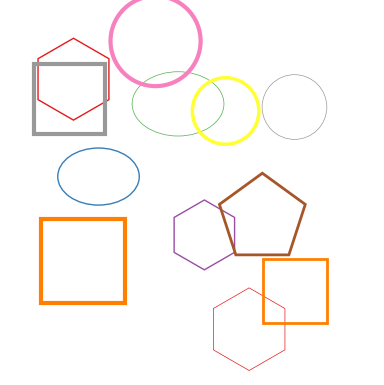[{"shape": "hexagon", "thickness": 0.5, "radius": 0.54, "center": [0.647, 0.145]}, {"shape": "hexagon", "thickness": 1, "radius": 0.53, "center": [0.191, 0.794]}, {"shape": "oval", "thickness": 1, "radius": 0.53, "center": [0.256, 0.541]}, {"shape": "oval", "thickness": 0.5, "radius": 0.6, "center": [0.462, 0.73]}, {"shape": "hexagon", "thickness": 1, "radius": 0.45, "center": [0.531, 0.39]}, {"shape": "square", "thickness": 2, "radius": 0.41, "center": [0.766, 0.244]}, {"shape": "square", "thickness": 3, "radius": 0.54, "center": [0.215, 0.322]}, {"shape": "circle", "thickness": 2.5, "radius": 0.43, "center": [0.586, 0.712]}, {"shape": "pentagon", "thickness": 2, "radius": 0.59, "center": [0.681, 0.433]}, {"shape": "circle", "thickness": 3, "radius": 0.59, "center": [0.404, 0.893]}, {"shape": "circle", "thickness": 0.5, "radius": 0.42, "center": [0.765, 0.722]}, {"shape": "square", "thickness": 3, "radius": 0.46, "center": [0.181, 0.743]}]